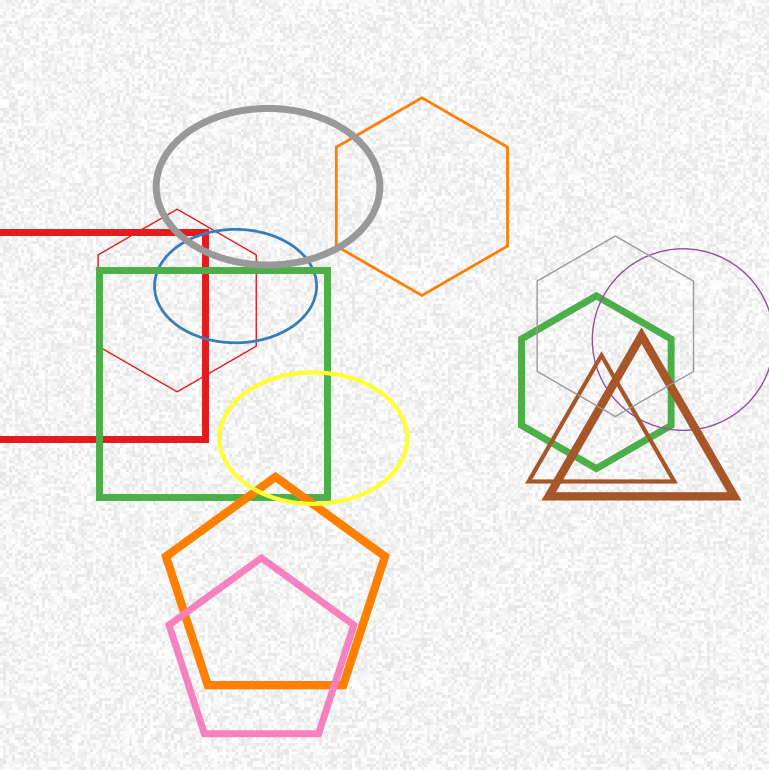[{"shape": "hexagon", "thickness": 0.5, "radius": 0.59, "center": [0.23, 0.61]}, {"shape": "square", "thickness": 2.5, "radius": 0.67, "center": [0.132, 0.564]}, {"shape": "oval", "thickness": 1, "radius": 0.53, "center": [0.306, 0.628]}, {"shape": "square", "thickness": 2.5, "radius": 0.74, "center": [0.276, 0.502]}, {"shape": "hexagon", "thickness": 2.5, "radius": 0.56, "center": [0.774, 0.504]}, {"shape": "circle", "thickness": 0.5, "radius": 0.59, "center": [0.887, 0.559]}, {"shape": "hexagon", "thickness": 1, "radius": 0.64, "center": [0.548, 0.745]}, {"shape": "pentagon", "thickness": 3, "radius": 0.75, "center": [0.358, 0.231]}, {"shape": "oval", "thickness": 1.5, "radius": 0.61, "center": [0.407, 0.431]}, {"shape": "triangle", "thickness": 1.5, "radius": 0.55, "center": [0.781, 0.429]}, {"shape": "triangle", "thickness": 3, "radius": 0.7, "center": [0.833, 0.425]}, {"shape": "pentagon", "thickness": 2.5, "radius": 0.63, "center": [0.34, 0.149]}, {"shape": "hexagon", "thickness": 0.5, "radius": 0.59, "center": [0.799, 0.576]}, {"shape": "oval", "thickness": 2.5, "radius": 0.73, "center": [0.348, 0.757]}]